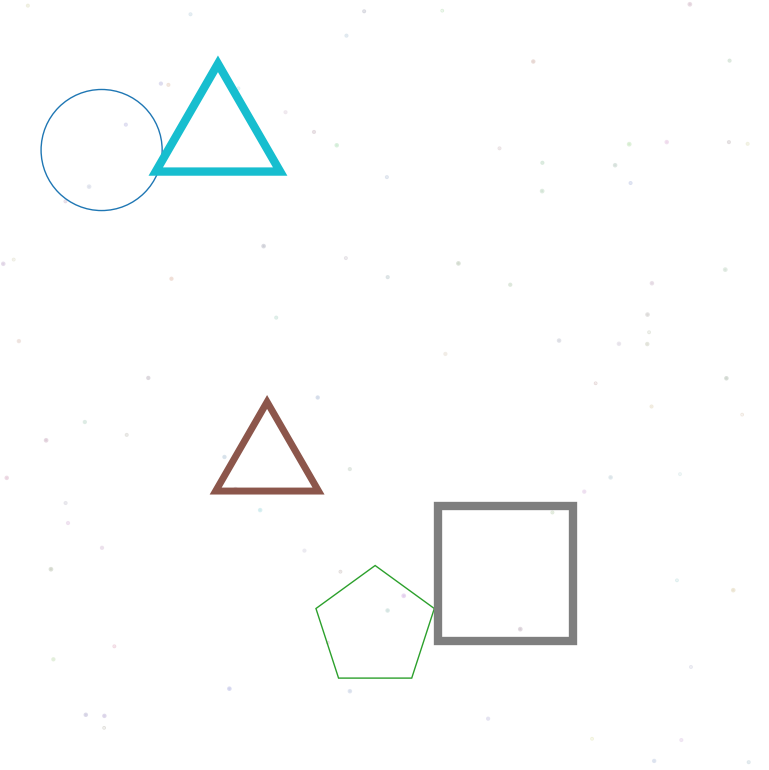[{"shape": "circle", "thickness": 0.5, "radius": 0.39, "center": [0.132, 0.805]}, {"shape": "pentagon", "thickness": 0.5, "radius": 0.4, "center": [0.487, 0.185]}, {"shape": "triangle", "thickness": 2.5, "radius": 0.39, "center": [0.347, 0.401]}, {"shape": "square", "thickness": 3, "radius": 0.44, "center": [0.656, 0.255]}, {"shape": "triangle", "thickness": 3, "radius": 0.47, "center": [0.283, 0.824]}]